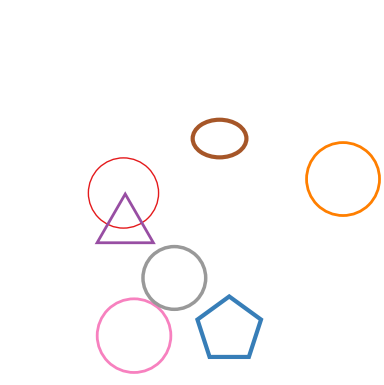[{"shape": "circle", "thickness": 1, "radius": 0.46, "center": [0.321, 0.499]}, {"shape": "pentagon", "thickness": 3, "radius": 0.43, "center": [0.595, 0.143]}, {"shape": "triangle", "thickness": 2, "radius": 0.42, "center": [0.325, 0.412]}, {"shape": "circle", "thickness": 2, "radius": 0.47, "center": [0.891, 0.535]}, {"shape": "oval", "thickness": 3, "radius": 0.35, "center": [0.57, 0.64]}, {"shape": "circle", "thickness": 2, "radius": 0.48, "center": [0.348, 0.128]}, {"shape": "circle", "thickness": 2.5, "radius": 0.41, "center": [0.453, 0.278]}]